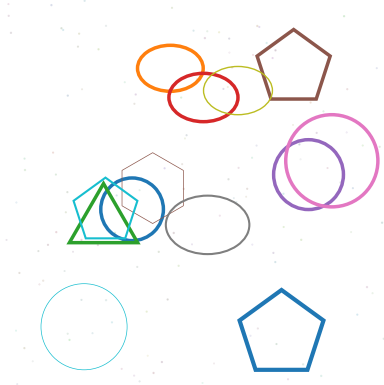[{"shape": "pentagon", "thickness": 3, "radius": 0.57, "center": [0.731, 0.132]}, {"shape": "circle", "thickness": 2.5, "radius": 0.41, "center": [0.343, 0.456]}, {"shape": "oval", "thickness": 2.5, "radius": 0.43, "center": [0.443, 0.823]}, {"shape": "triangle", "thickness": 2.5, "radius": 0.51, "center": [0.269, 0.421]}, {"shape": "oval", "thickness": 2.5, "radius": 0.45, "center": [0.528, 0.747]}, {"shape": "circle", "thickness": 2.5, "radius": 0.45, "center": [0.801, 0.546]}, {"shape": "pentagon", "thickness": 2.5, "radius": 0.5, "center": [0.763, 0.823]}, {"shape": "hexagon", "thickness": 0.5, "radius": 0.46, "center": [0.397, 0.511]}, {"shape": "circle", "thickness": 2.5, "radius": 0.6, "center": [0.862, 0.582]}, {"shape": "oval", "thickness": 1.5, "radius": 0.54, "center": [0.539, 0.416]}, {"shape": "oval", "thickness": 1, "radius": 0.45, "center": [0.618, 0.765]}, {"shape": "pentagon", "thickness": 1.5, "radius": 0.44, "center": [0.274, 0.451]}, {"shape": "circle", "thickness": 0.5, "radius": 0.56, "center": [0.218, 0.151]}]